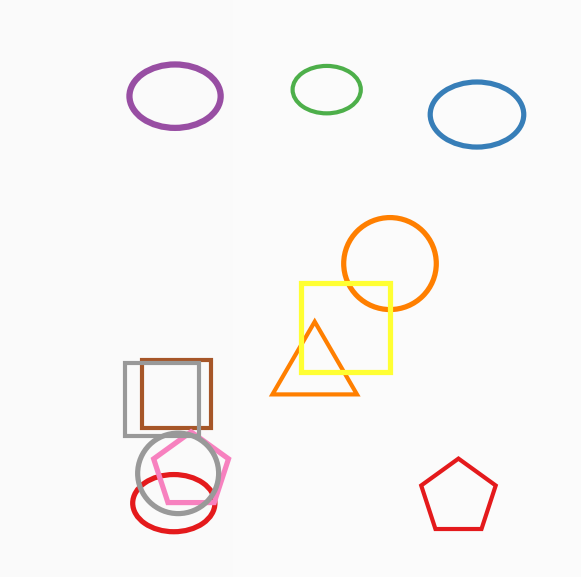[{"shape": "pentagon", "thickness": 2, "radius": 0.34, "center": [0.789, 0.138]}, {"shape": "oval", "thickness": 2.5, "radius": 0.35, "center": [0.299, 0.128]}, {"shape": "oval", "thickness": 2.5, "radius": 0.4, "center": [0.821, 0.801]}, {"shape": "oval", "thickness": 2, "radius": 0.29, "center": [0.562, 0.844]}, {"shape": "oval", "thickness": 3, "radius": 0.39, "center": [0.301, 0.833]}, {"shape": "circle", "thickness": 2.5, "radius": 0.4, "center": [0.671, 0.543]}, {"shape": "triangle", "thickness": 2, "radius": 0.42, "center": [0.541, 0.358]}, {"shape": "square", "thickness": 2.5, "radius": 0.38, "center": [0.595, 0.432]}, {"shape": "square", "thickness": 2, "radius": 0.3, "center": [0.304, 0.317]}, {"shape": "pentagon", "thickness": 2.5, "radius": 0.34, "center": [0.329, 0.184]}, {"shape": "square", "thickness": 2, "radius": 0.32, "center": [0.279, 0.308]}, {"shape": "circle", "thickness": 2.5, "radius": 0.35, "center": [0.306, 0.179]}]